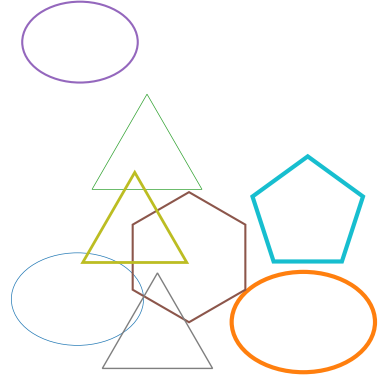[{"shape": "oval", "thickness": 0.5, "radius": 0.86, "center": [0.201, 0.223]}, {"shape": "oval", "thickness": 3, "radius": 0.93, "center": [0.788, 0.163]}, {"shape": "triangle", "thickness": 0.5, "radius": 0.82, "center": [0.382, 0.591]}, {"shape": "oval", "thickness": 1.5, "radius": 0.75, "center": [0.208, 0.891]}, {"shape": "hexagon", "thickness": 1.5, "radius": 0.84, "center": [0.491, 0.332]}, {"shape": "triangle", "thickness": 1, "radius": 0.83, "center": [0.409, 0.126]}, {"shape": "triangle", "thickness": 2, "radius": 0.78, "center": [0.35, 0.396]}, {"shape": "pentagon", "thickness": 3, "radius": 0.75, "center": [0.799, 0.443]}]